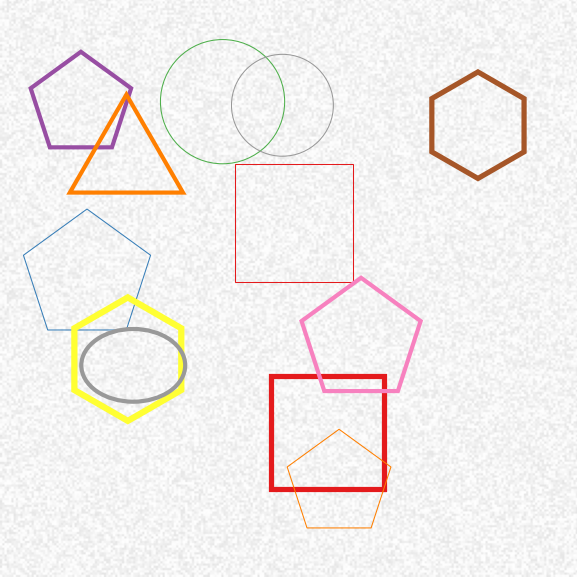[{"shape": "square", "thickness": 2.5, "radius": 0.49, "center": [0.567, 0.251]}, {"shape": "square", "thickness": 0.5, "radius": 0.51, "center": [0.509, 0.613]}, {"shape": "pentagon", "thickness": 0.5, "radius": 0.58, "center": [0.151, 0.521]}, {"shape": "circle", "thickness": 0.5, "radius": 0.54, "center": [0.385, 0.823]}, {"shape": "pentagon", "thickness": 2, "radius": 0.46, "center": [0.14, 0.818]}, {"shape": "pentagon", "thickness": 0.5, "radius": 0.47, "center": [0.587, 0.161]}, {"shape": "triangle", "thickness": 2, "radius": 0.57, "center": [0.219, 0.722]}, {"shape": "hexagon", "thickness": 3, "radius": 0.53, "center": [0.221, 0.377]}, {"shape": "hexagon", "thickness": 2.5, "radius": 0.46, "center": [0.828, 0.782]}, {"shape": "pentagon", "thickness": 2, "radius": 0.54, "center": [0.625, 0.41]}, {"shape": "circle", "thickness": 0.5, "radius": 0.44, "center": [0.489, 0.817]}, {"shape": "oval", "thickness": 2, "radius": 0.45, "center": [0.231, 0.366]}]